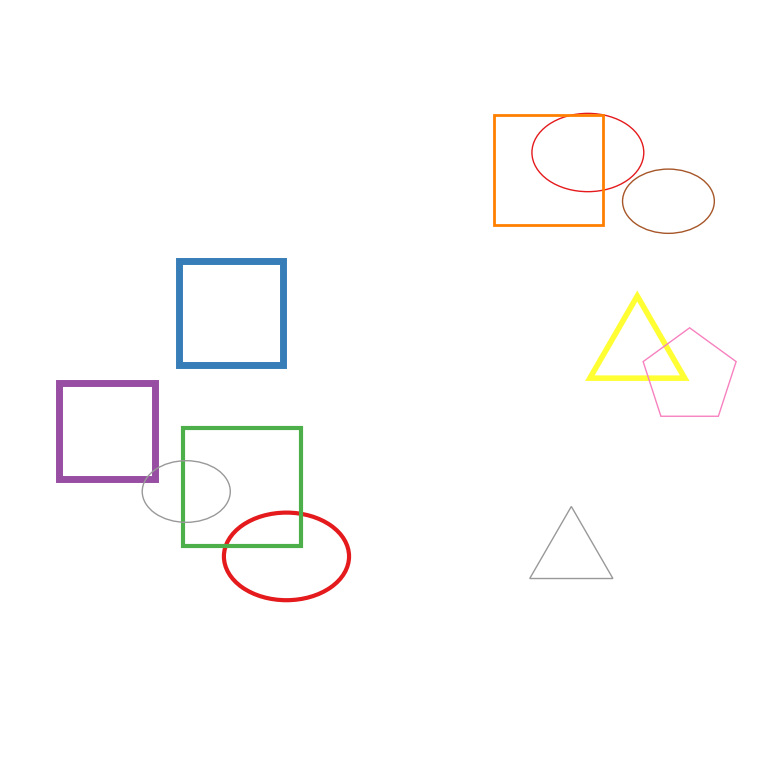[{"shape": "oval", "thickness": 1.5, "radius": 0.41, "center": [0.372, 0.277]}, {"shape": "oval", "thickness": 0.5, "radius": 0.36, "center": [0.763, 0.802]}, {"shape": "square", "thickness": 2.5, "radius": 0.34, "center": [0.3, 0.593]}, {"shape": "square", "thickness": 1.5, "radius": 0.38, "center": [0.314, 0.367]}, {"shape": "square", "thickness": 2.5, "radius": 0.31, "center": [0.139, 0.44]}, {"shape": "square", "thickness": 1, "radius": 0.36, "center": [0.712, 0.779]}, {"shape": "triangle", "thickness": 2, "radius": 0.36, "center": [0.828, 0.544]}, {"shape": "oval", "thickness": 0.5, "radius": 0.3, "center": [0.868, 0.739]}, {"shape": "pentagon", "thickness": 0.5, "radius": 0.32, "center": [0.896, 0.511]}, {"shape": "triangle", "thickness": 0.5, "radius": 0.31, "center": [0.742, 0.28]}, {"shape": "oval", "thickness": 0.5, "radius": 0.29, "center": [0.242, 0.362]}]